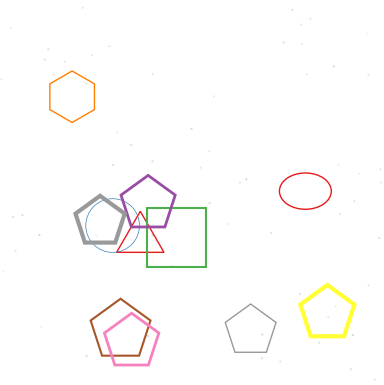[{"shape": "triangle", "thickness": 1, "radius": 0.36, "center": [0.364, 0.38]}, {"shape": "oval", "thickness": 1, "radius": 0.34, "center": [0.793, 0.504]}, {"shape": "circle", "thickness": 0.5, "radius": 0.35, "center": [0.293, 0.414]}, {"shape": "square", "thickness": 1.5, "radius": 0.38, "center": [0.458, 0.382]}, {"shape": "pentagon", "thickness": 2, "radius": 0.37, "center": [0.385, 0.47]}, {"shape": "hexagon", "thickness": 1, "radius": 0.33, "center": [0.187, 0.749]}, {"shape": "pentagon", "thickness": 3, "radius": 0.37, "center": [0.85, 0.186]}, {"shape": "pentagon", "thickness": 1.5, "radius": 0.41, "center": [0.313, 0.142]}, {"shape": "pentagon", "thickness": 2, "radius": 0.37, "center": [0.342, 0.112]}, {"shape": "pentagon", "thickness": 1, "radius": 0.35, "center": [0.651, 0.141]}, {"shape": "pentagon", "thickness": 3, "radius": 0.34, "center": [0.26, 0.424]}]